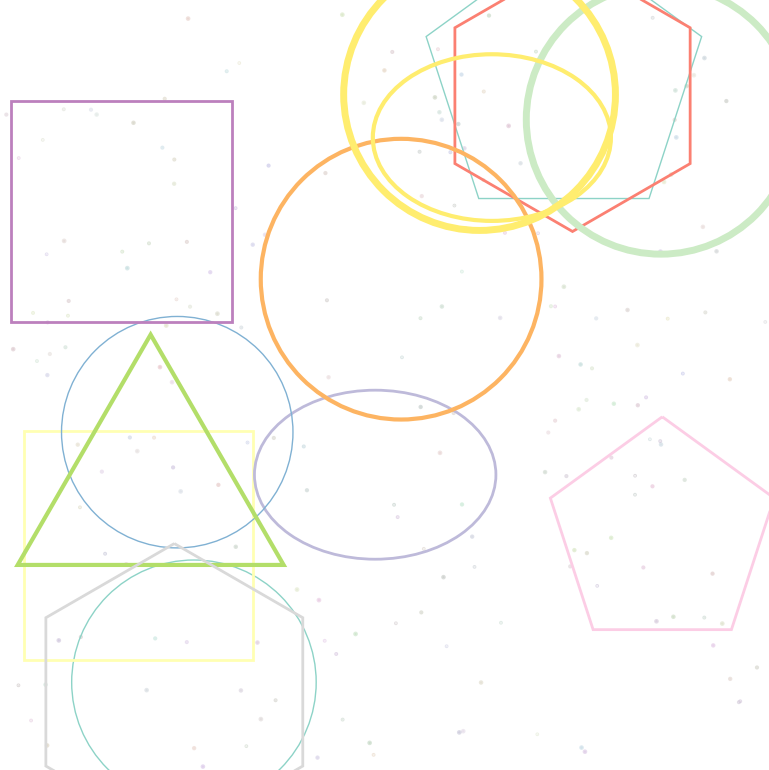[{"shape": "pentagon", "thickness": 0.5, "radius": 0.94, "center": [0.732, 0.894]}, {"shape": "circle", "thickness": 0.5, "radius": 0.79, "center": [0.252, 0.114]}, {"shape": "square", "thickness": 1, "radius": 0.74, "center": [0.18, 0.292]}, {"shape": "oval", "thickness": 1, "radius": 0.78, "center": [0.487, 0.384]}, {"shape": "hexagon", "thickness": 1, "radius": 0.88, "center": [0.744, 0.876]}, {"shape": "circle", "thickness": 0.5, "radius": 0.75, "center": [0.23, 0.439]}, {"shape": "circle", "thickness": 1.5, "radius": 0.91, "center": [0.521, 0.637]}, {"shape": "triangle", "thickness": 1.5, "radius": 1.0, "center": [0.196, 0.366]}, {"shape": "pentagon", "thickness": 1, "radius": 0.76, "center": [0.86, 0.306]}, {"shape": "hexagon", "thickness": 1, "radius": 0.96, "center": [0.226, 0.101]}, {"shape": "square", "thickness": 1, "radius": 0.72, "center": [0.158, 0.725]}, {"shape": "circle", "thickness": 2.5, "radius": 0.87, "center": [0.858, 0.845]}, {"shape": "oval", "thickness": 1.5, "radius": 0.77, "center": [0.639, 0.821]}, {"shape": "circle", "thickness": 2.5, "radius": 0.88, "center": [0.623, 0.877]}]